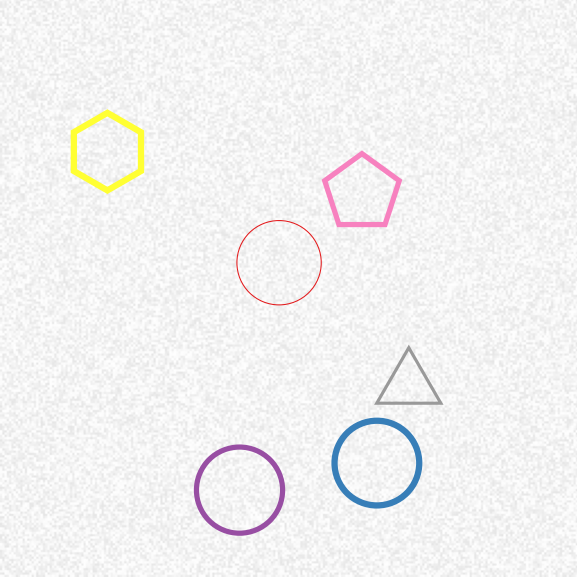[{"shape": "circle", "thickness": 0.5, "radius": 0.37, "center": [0.483, 0.544]}, {"shape": "circle", "thickness": 3, "radius": 0.37, "center": [0.653, 0.197]}, {"shape": "circle", "thickness": 2.5, "radius": 0.37, "center": [0.415, 0.15]}, {"shape": "hexagon", "thickness": 3, "radius": 0.34, "center": [0.186, 0.737]}, {"shape": "pentagon", "thickness": 2.5, "radius": 0.34, "center": [0.627, 0.665]}, {"shape": "triangle", "thickness": 1.5, "radius": 0.32, "center": [0.708, 0.333]}]